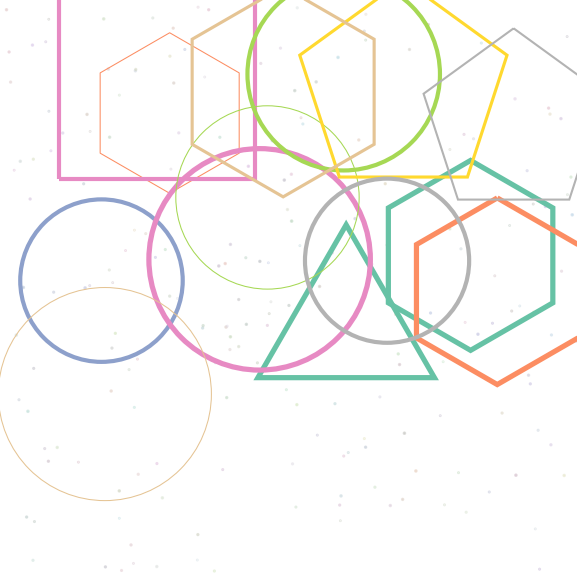[{"shape": "hexagon", "thickness": 2.5, "radius": 0.82, "center": [0.815, 0.557]}, {"shape": "triangle", "thickness": 2.5, "radius": 0.88, "center": [0.599, 0.433]}, {"shape": "hexagon", "thickness": 0.5, "radius": 0.69, "center": [0.294, 0.803]}, {"shape": "hexagon", "thickness": 2.5, "radius": 0.81, "center": [0.861, 0.495]}, {"shape": "circle", "thickness": 2, "radius": 0.7, "center": [0.176, 0.513]}, {"shape": "square", "thickness": 2, "radius": 0.85, "center": [0.271, 0.858]}, {"shape": "circle", "thickness": 2.5, "radius": 0.96, "center": [0.45, 0.55]}, {"shape": "circle", "thickness": 2, "radius": 0.83, "center": [0.595, 0.871]}, {"shape": "circle", "thickness": 0.5, "radius": 0.79, "center": [0.463, 0.657]}, {"shape": "pentagon", "thickness": 1.5, "radius": 0.94, "center": [0.699, 0.845]}, {"shape": "circle", "thickness": 0.5, "radius": 0.92, "center": [0.182, 0.317]}, {"shape": "hexagon", "thickness": 1.5, "radius": 0.91, "center": [0.49, 0.84]}, {"shape": "circle", "thickness": 2, "radius": 0.71, "center": [0.67, 0.548]}, {"shape": "pentagon", "thickness": 1, "radius": 0.82, "center": [0.889, 0.786]}]